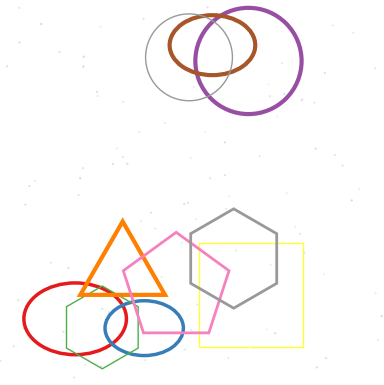[{"shape": "oval", "thickness": 2.5, "radius": 0.67, "center": [0.195, 0.172]}, {"shape": "oval", "thickness": 2.5, "radius": 0.51, "center": [0.375, 0.148]}, {"shape": "hexagon", "thickness": 1, "radius": 0.54, "center": [0.266, 0.15]}, {"shape": "circle", "thickness": 3, "radius": 0.69, "center": [0.645, 0.842]}, {"shape": "triangle", "thickness": 3, "radius": 0.64, "center": [0.319, 0.298]}, {"shape": "square", "thickness": 1, "radius": 0.67, "center": [0.651, 0.235]}, {"shape": "oval", "thickness": 3, "radius": 0.56, "center": [0.552, 0.883]}, {"shape": "pentagon", "thickness": 2, "radius": 0.72, "center": [0.458, 0.252]}, {"shape": "hexagon", "thickness": 2, "radius": 0.64, "center": [0.607, 0.329]}, {"shape": "circle", "thickness": 1, "radius": 0.56, "center": [0.491, 0.851]}]